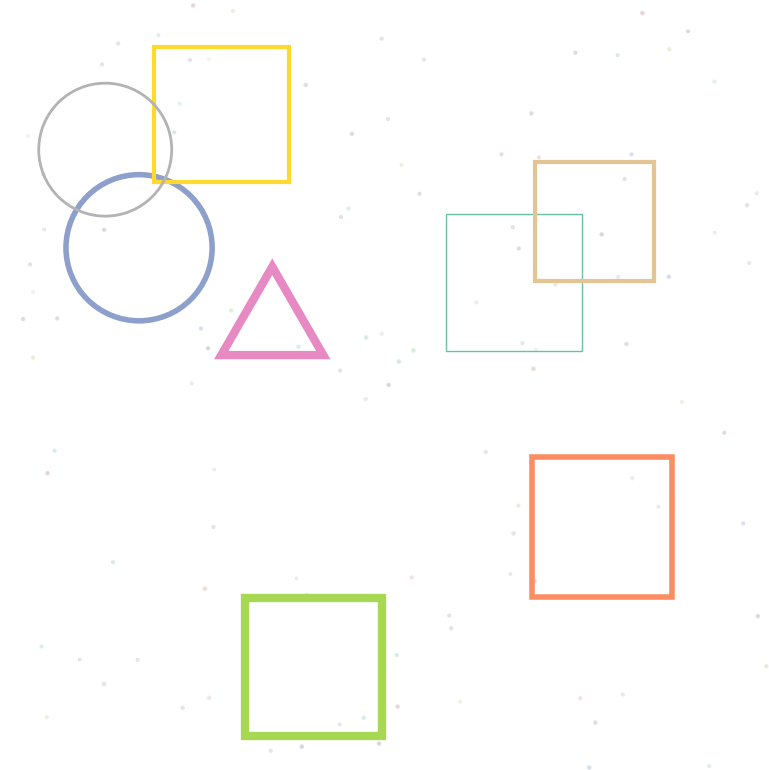[{"shape": "square", "thickness": 0.5, "radius": 0.44, "center": [0.667, 0.633]}, {"shape": "square", "thickness": 2, "radius": 0.45, "center": [0.781, 0.316]}, {"shape": "circle", "thickness": 2, "radius": 0.47, "center": [0.181, 0.678]}, {"shape": "triangle", "thickness": 3, "radius": 0.38, "center": [0.354, 0.577]}, {"shape": "square", "thickness": 3, "radius": 0.45, "center": [0.407, 0.134]}, {"shape": "square", "thickness": 1.5, "radius": 0.44, "center": [0.287, 0.851]}, {"shape": "square", "thickness": 1.5, "radius": 0.39, "center": [0.772, 0.712]}, {"shape": "circle", "thickness": 1, "radius": 0.43, "center": [0.137, 0.806]}]